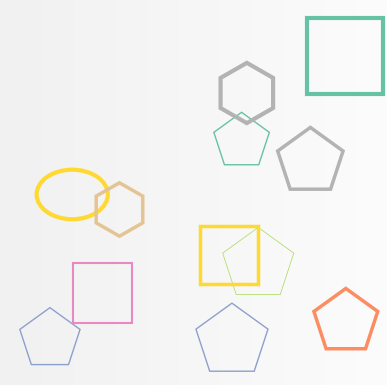[{"shape": "pentagon", "thickness": 1, "radius": 0.38, "center": [0.623, 0.633]}, {"shape": "square", "thickness": 3, "radius": 0.49, "center": [0.89, 0.854]}, {"shape": "pentagon", "thickness": 2.5, "radius": 0.43, "center": [0.892, 0.164]}, {"shape": "pentagon", "thickness": 1, "radius": 0.49, "center": [0.599, 0.115]}, {"shape": "pentagon", "thickness": 1, "radius": 0.41, "center": [0.129, 0.119]}, {"shape": "square", "thickness": 1.5, "radius": 0.39, "center": [0.264, 0.239]}, {"shape": "pentagon", "thickness": 0.5, "radius": 0.48, "center": [0.666, 0.313]}, {"shape": "square", "thickness": 2.5, "radius": 0.37, "center": [0.591, 0.337]}, {"shape": "oval", "thickness": 3, "radius": 0.46, "center": [0.186, 0.495]}, {"shape": "hexagon", "thickness": 2.5, "radius": 0.35, "center": [0.308, 0.456]}, {"shape": "pentagon", "thickness": 2.5, "radius": 0.44, "center": [0.801, 0.58]}, {"shape": "hexagon", "thickness": 3, "radius": 0.39, "center": [0.637, 0.759]}]